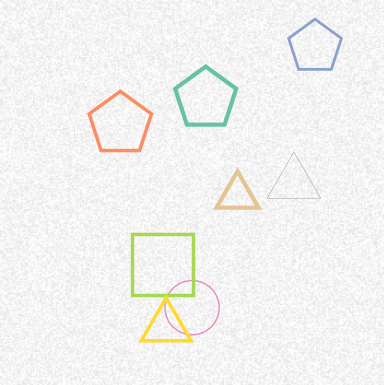[{"shape": "pentagon", "thickness": 3, "radius": 0.42, "center": [0.534, 0.744]}, {"shape": "pentagon", "thickness": 2.5, "radius": 0.43, "center": [0.313, 0.678]}, {"shape": "pentagon", "thickness": 2, "radius": 0.36, "center": [0.818, 0.878]}, {"shape": "circle", "thickness": 1, "radius": 0.35, "center": [0.499, 0.201]}, {"shape": "square", "thickness": 2.5, "radius": 0.39, "center": [0.421, 0.313]}, {"shape": "triangle", "thickness": 2.5, "radius": 0.37, "center": [0.432, 0.152]}, {"shape": "triangle", "thickness": 3, "radius": 0.32, "center": [0.617, 0.492]}, {"shape": "triangle", "thickness": 0.5, "radius": 0.4, "center": [0.763, 0.525]}]